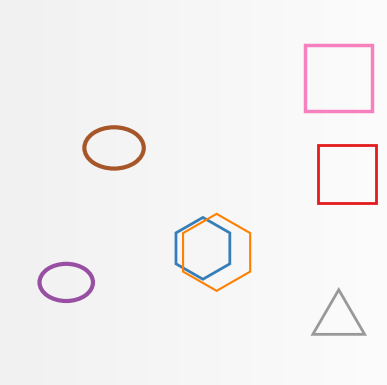[{"shape": "square", "thickness": 2, "radius": 0.37, "center": [0.895, 0.548]}, {"shape": "hexagon", "thickness": 2, "radius": 0.4, "center": [0.524, 0.355]}, {"shape": "oval", "thickness": 3, "radius": 0.34, "center": [0.171, 0.266]}, {"shape": "hexagon", "thickness": 1.5, "radius": 0.5, "center": [0.559, 0.345]}, {"shape": "oval", "thickness": 3, "radius": 0.38, "center": [0.294, 0.616]}, {"shape": "square", "thickness": 2.5, "radius": 0.43, "center": [0.874, 0.798]}, {"shape": "triangle", "thickness": 2, "radius": 0.39, "center": [0.874, 0.17]}]